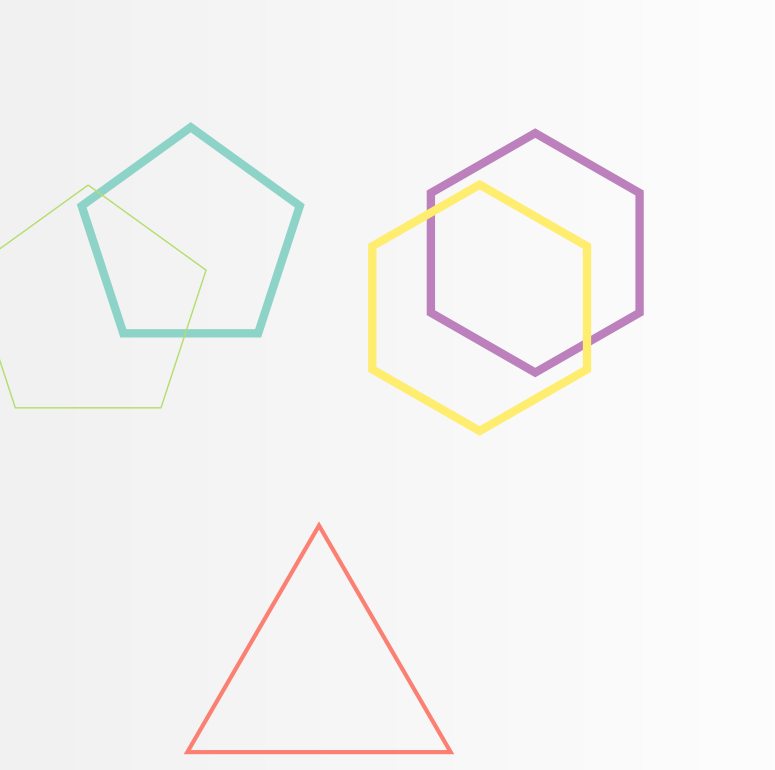[{"shape": "pentagon", "thickness": 3, "radius": 0.74, "center": [0.246, 0.687]}, {"shape": "triangle", "thickness": 1.5, "radius": 0.98, "center": [0.412, 0.121]}, {"shape": "pentagon", "thickness": 0.5, "radius": 0.8, "center": [0.114, 0.6]}, {"shape": "hexagon", "thickness": 3, "radius": 0.78, "center": [0.691, 0.672]}, {"shape": "hexagon", "thickness": 3, "radius": 0.8, "center": [0.619, 0.6]}]